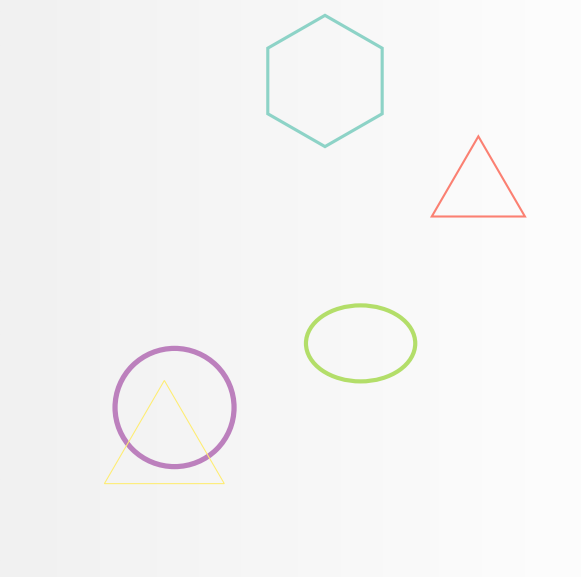[{"shape": "hexagon", "thickness": 1.5, "radius": 0.57, "center": [0.559, 0.859]}, {"shape": "triangle", "thickness": 1, "radius": 0.46, "center": [0.823, 0.671]}, {"shape": "oval", "thickness": 2, "radius": 0.47, "center": [0.62, 0.405]}, {"shape": "circle", "thickness": 2.5, "radius": 0.51, "center": [0.3, 0.293]}, {"shape": "triangle", "thickness": 0.5, "radius": 0.6, "center": [0.283, 0.221]}]